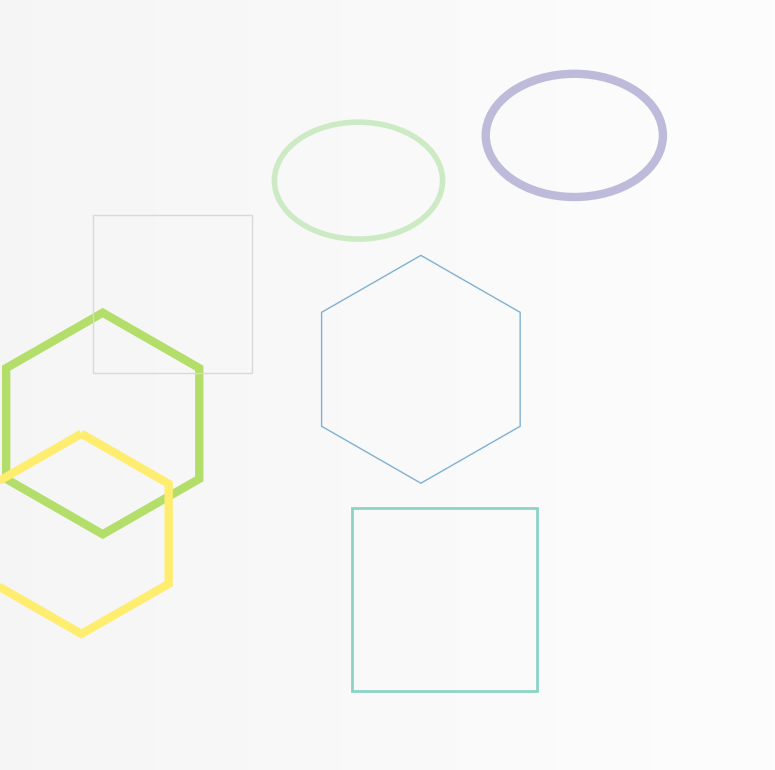[{"shape": "square", "thickness": 1, "radius": 0.59, "center": [0.573, 0.221]}, {"shape": "oval", "thickness": 3, "radius": 0.57, "center": [0.741, 0.824]}, {"shape": "hexagon", "thickness": 0.5, "radius": 0.74, "center": [0.543, 0.52]}, {"shape": "hexagon", "thickness": 3, "radius": 0.72, "center": [0.133, 0.45]}, {"shape": "square", "thickness": 0.5, "radius": 0.51, "center": [0.222, 0.618]}, {"shape": "oval", "thickness": 2, "radius": 0.54, "center": [0.463, 0.765]}, {"shape": "hexagon", "thickness": 3, "radius": 0.65, "center": [0.105, 0.307]}]